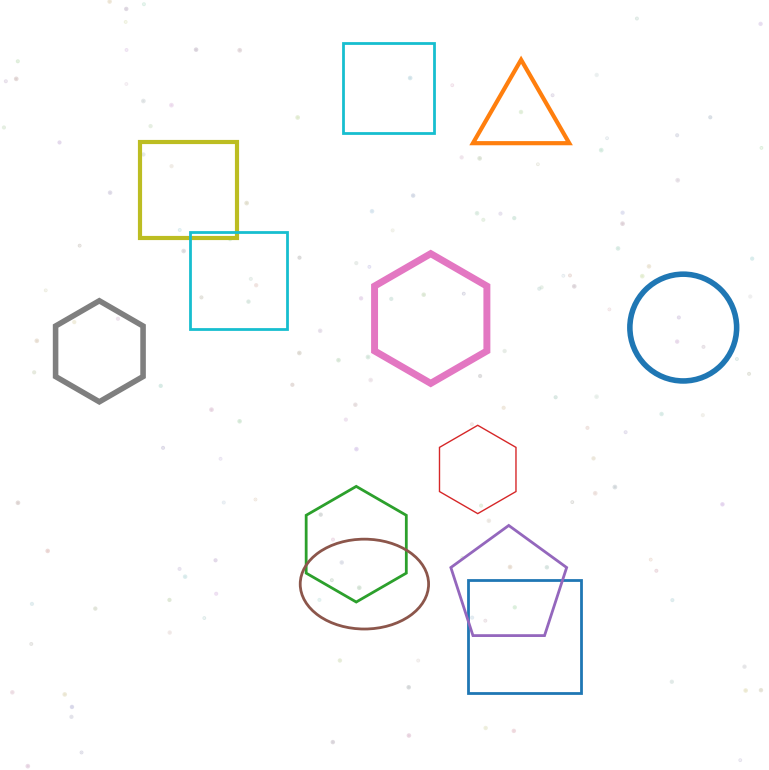[{"shape": "circle", "thickness": 2, "radius": 0.35, "center": [0.887, 0.575]}, {"shape": "square", "thickness": 1, "radius": 0.36, "center": [0.681, 0.173]}, {"shape": "triangle", "thickness": 1.5, "radius": 0.36, "center": [0.677, 0.85]}, {"shape": "hexagon", "thickness": 1, "radius": 0.38, "center": [0.463, 0.293]}, {"shape": "hexagon", "thickness": 0.5, "radius": 0.29, "center": [0.62, 0.39]}, {"shape": "pentagon", "thickness": 1, "radius": 0.4, "center": [0.661, 0.239]}, {"shape": "oval", "thickness": 1, "radius": 0.42, "center": [0.473, 0.241]}, {"shape": "hexagon", "thickness": 2.5, "radius": 0.42, "center": [0.559, 0.586]}, {"shape": "hexagon", "thickness": 2, "radius": 0.33, "center": [0.129, 0.544]}, {"shape": "square", "thickness": 1.5, "radius": 0.31, "center": [0.245, 0.753]}, {"shape": "square", "thickness": 1, "radius": 0.31, "center": [0.31, 0.636]}, {"shape": "square", "thickness": 1, "radius": 0.29, "center": [0.505, 0.886]}]